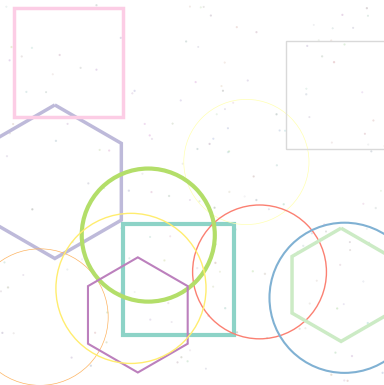[{"shape": "square", "thickness": 3, "radius": 0.72, "center": [0.465, 0.273]}, {"shape": "circle", "thickness": 0.5, "radius": 0.81, "center": [0.64, 0.579]}, {"shape": "hexagon", "thickness": 2.5, "radius": 1.0, "center": [0.142, 0.528]}, {"shape": "circle", "thickness": 1, "radius": 0.87, "center": [0.674, 0.294]}, {"shape": "circle", "thickness": 1.5, "radius": 0.98, "center": [0.895, 0.227]}, {"shape": "circle", "thickness": 0.5, "radius": 0.89, "center": [0.104, 0.176]}, {"shape": "circle", "thickness": 3, "radius": 0.86, "center": [0.385, 0.389]}, {"shape": "square", "thickness": 2.5, "radius": 0.71, "center": [0.177, 0.838]}, {"shape": "square", "thickness": 1, "radius": 0.7, "center": [0.883, 0.754]}, {"shape": "hexagon", "thickness": 1.5, "radius": 0.75, "center": [0.358, 0.182]}, {"shape": "hexagon", "thickness": 2.5, "radius": 0.74, "center": [0.886, 0.26]}, {"shape": "circle", "thickness": 1, "radius": 0.97, "center": [0.34, 0.251]}]